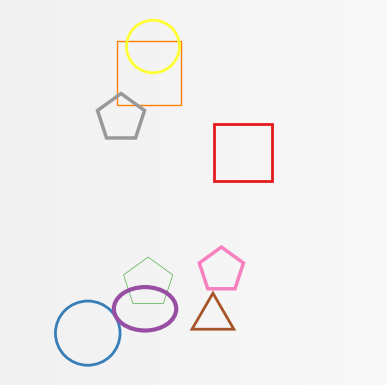[{"shape": "square", "thickness": 2, "radius": 0.37, "center": [0.628, 0.604]}, {"shape": "circle", "thickness": 2, "radius": 0.42, "center": [0.226, 0.135]}, {"shape": "pentagon", "thickness": 0.5, "radius": 0.33, "center": [0.382, 0.265]}, {"shape": "oval", "thickness": 3, "radius": 0.4, "center": [0.374, 0.198]}, {"shape": "square", "thickness": 1, "radius": 0.41, "center": [0.384, 0.81]}, {"shape": "circle", "thickness": 2, "radius": 0.34, "center": [0.395, 0.879]}, {"shape": "triangle", "thickness": 2, "radius": 0.31, "center": [0.549, 0.176]}, {"shape": "pentagon", "thickness": 2.5, "radius": 0.3, "center": [0.571, 0.298]}, {"shape": "pentagon", "thickness": 2.5, "radius": 0.32, "center": [0.312, 0.693]}]